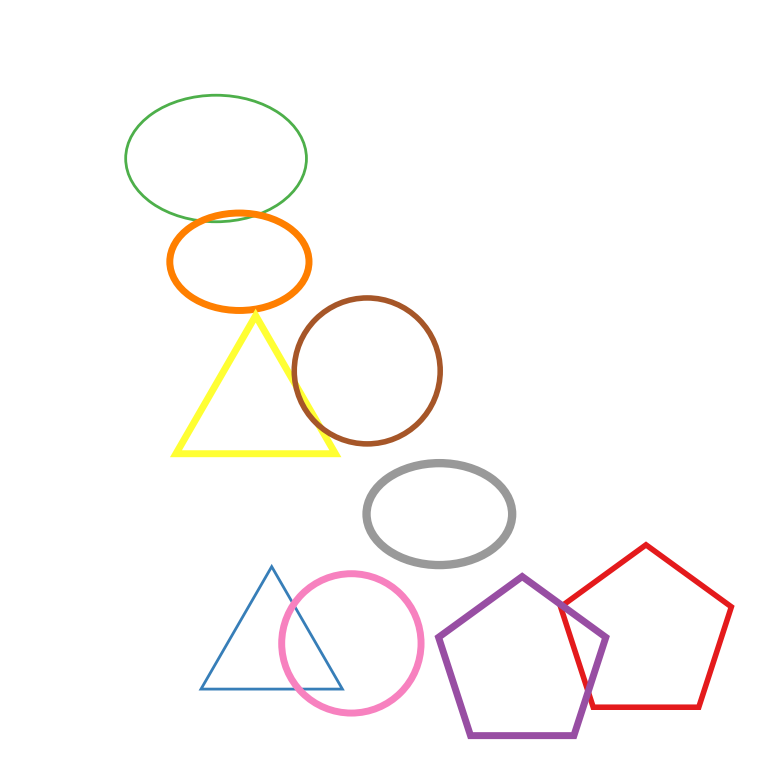[{"shape": "pentagon", "thickness": 2, "radius": 0.58, "center": [0.839, 0.176]}, {"shape": "triangle", "thickness": 1, "radius": 0.53, "center": [0.353, 0.158]}, {"shape": "oval", "thickness": 1, "radius": 0.59, "center": [0.281, 0.794]}, {"shape": "pentagon", "thickness": 2.5, "radius": 0.57, "center": [0.678, 0.137]}, {"shape": "oval", "thickness": 2.5, "radius": 0.45, "center": [0.311, 0.66]}, {"shape": "triangle", "thickness": 2.5, "radius": 0.6, "center": [0.332, 0.471]}, {"shape": "circle", "thickness": 2, "radius": 0.47, "center": [0.477, 0.518]}, {"shape": "circle", "thickness": 2.5, "radius": 0.45, "center": [0.456, 0.164]}, {"shape": "oval", "thickness": 3, "radius": 0.47, "center": [0.571, 0.332]}]